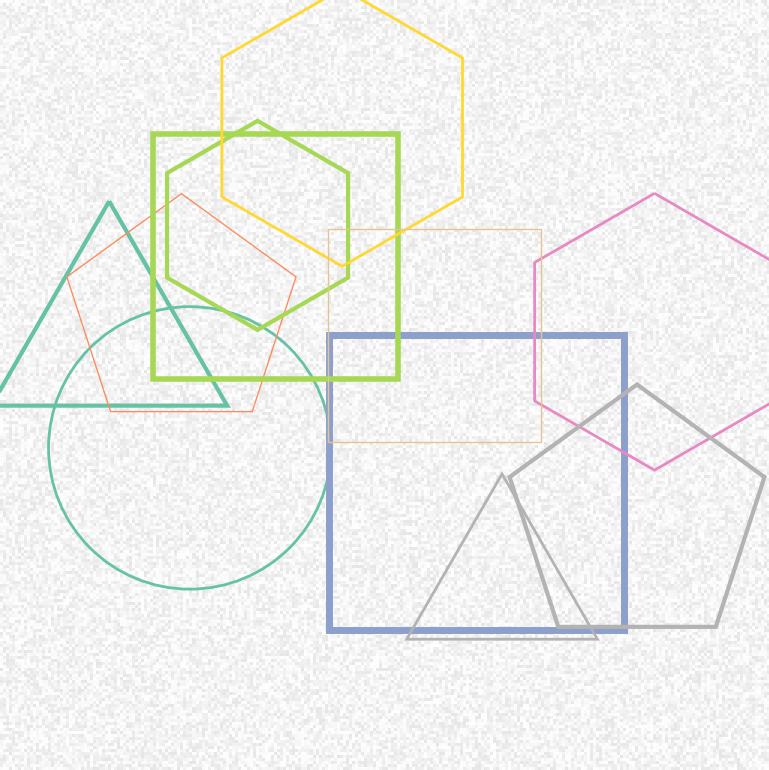[{"shape": "circle", "thickness": 1, "radius": 0.92, "center": [0.246, 0.418]}, {"shape": "triangle", "thickness": 1.5, "radius": 0.88, "center": [0.142, 0.562]}, {"shape": "pentagon", "thickness": 0.5, "radius": 0.78, "center": [0.236, 0.592]}, {"shape": "square", "thickness": 2.5, "radius": 0.96, "center": [0.619, 0.373]}, {"shape": "hexagon", "thickness": 1, "radius": 0.9, "center": [0.85, 0.569]}, {"shape": "hexagon", "thickness": 1.5, "radius": 0.68, "center": [0.335, 0.707]}, {"shape": "square", "thickness": 2, "radius": 0.8, "center": [0.357, 0.667]}, {"shape": "hexagon", "thickness": 1, "radius": 0.9, "center": [0.444, 0.835]}, {"shape": "square", "thickness": 0.5, "radius": 0.69, "center": [0.565, 0.564]}, {"shape": "triangle", "thickness": 1, "radius": 0.72, "center": [0.652, 0.241]}, {"shape": "pentagon", "thickness": 1.5, "radius": 0.87, "center": [0.827, 0.327]}]